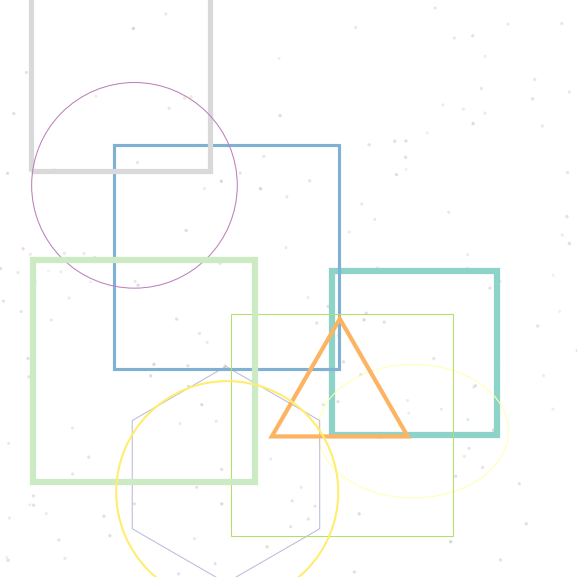[{"shape": "square", "thickness": 3, "radius": 0.71, "center": [0.718, 0.388]}, {"shape": "oval", "thickness": 0.5, "radius": 0.83, "center": [0.715, 0.253]}, {"shape": "hexagon", "thickness": 0.5, "radius": 0.94, "center": [0.391, 0.177]}, {"shape": "square", "thickness": 1.5, "radius": 0.97, "center": [0.392, 0.554]}, {"shape": "triangle", "thickness": 2, "radius": 0.68, "center": [0.588, 0.311]}, {"shape": "square", "thickness": 0.5, "radius": 0.96, "center": [0.592, 0.264]}, {"shape": "square", "thickness": 2.5, "radius": 0.77, "center": [0.209, 0.859]}, {"shape": "circle", "thickness": 0.5, "radius": 0.89, "center": [0.233, 0.678]}, {"shape": "square", "thickness": 3, "radius": 0.96, "center": [0.249, 0.357]}, {"shape": "circle", "thickness": 1, "radius": 0.96, "center": [0.393, 0.147]}]